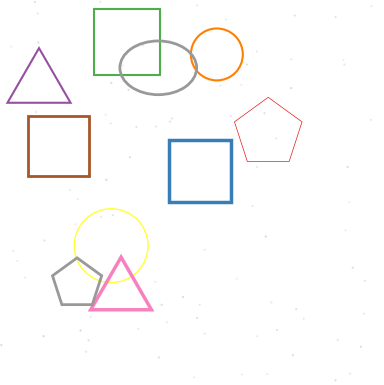[{"shape": "pentagon", "thickness": 0.5, "radius": 0.46, "center": [0.697, 0.655]}, {"shape": "square", "thickness": 2.5, "radius": 0.4, "center": [0.52, 0.557]}, {"shape": "square", "thickness": 1.5, "radius": 0.43, "center": [0.33, 0.891]}, {"shape": "triangle", "thickness": 1.5, "radius": 0.47, "center": [0.101, 0.78]}, {"shape": "circle", "thickness": 1.5, "radius": 0.34, "center": [0.563, 0.859]}, {"shape": "circle", "thickness": 1, "radius": 0.48, "center": [0.289, 0.362]}, {"shape": "square", "thickness": 2, "radius": 0.39, "center": [0.152, 0.62]}, {"shape": "triangle", "thickness": 2.5, "radius": 0.46, "center": [0.314, 0.241]}, {"shape": "oval", "thickness": 2, "radius": 0.5, "center": [0.411, 0.824]}, {"shape": "pentagon", "thickness": 2, "radius": 0.34, "center": [0.2, 0.263]}]